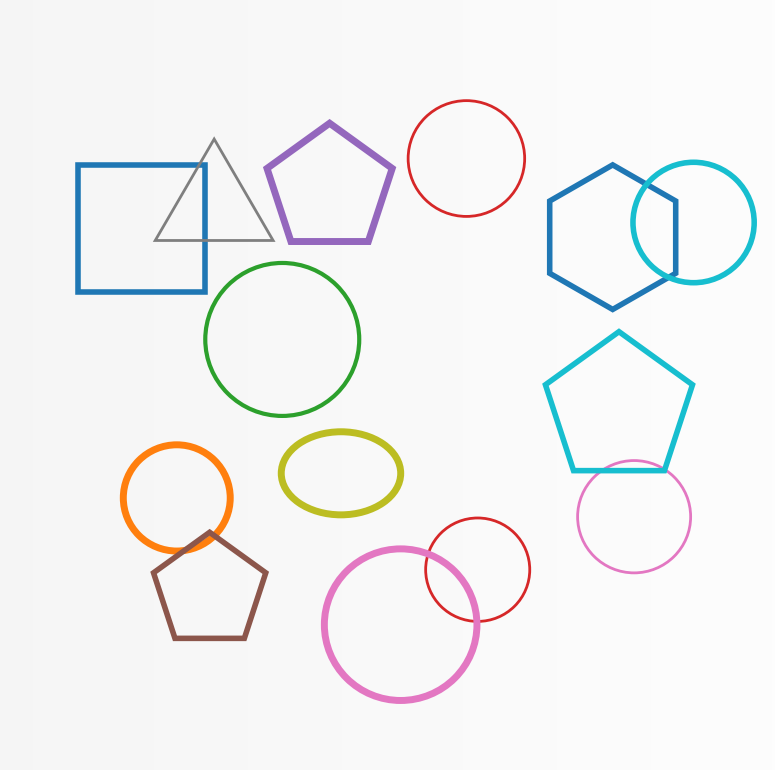[{"shape": "hexagon", "thickness": 2, "radius": 0.47, "center": [0.791, 0.692]}, {"shape": "square", "thickness": 2, "radius": 0.41, "center": [0.183, 0.703]}, {"shape": "circle", "thickness": 2.5, "radius": 0.34, "center": [0.228, 0.353]}, {"shape": "circle", "thickness": 1.5, "radius": 0.5, "center": [0.364, 0.559]}, {"shape": "circle", "thickness": 1, "radius": 0.34, "center": [0.616, 0.26]}, {"shape": "circle", "thickness": 1, "radius": 0.38, "center": [0.602, 0.794]}, {"shape": "pentagon", "thickness": 2.5, "radius": 0.42, "center": [0.425, 0.755]}, {"shape": "pentagon", "thickness": 2, "radius": 0.38, "center": [0.271, 0.233]}, {"shape": "circle", "thickness": 2.5, "radius": 0.49, "center": [0.517, 0.189]}, {"shape": "circle", "thickness": 1, "radius": 0.36, "center": [0.818, 0.329]}, {"shape": "triangle", "thickness": 1, "radius": 0.44, "center": [0.276, 0.732]}, {"shape": "oval", "thickness": 2.5, "radius": 0.39, "center": [0.44, 0.385]}, {"shape": "pentagon", "thickness": 2, "radius": 0.5, "center": [0.799, 0.469]}, {"shape": "circle", "thickness": 2, "radius": 0.39, "center": [0.895, 0.711]}]